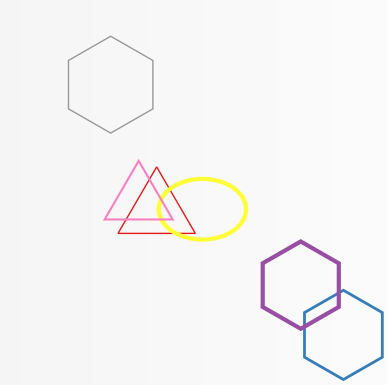[{"shape": "triangle", "thickness": 1, "radius": 0.58, "center": [0.404, 0.451]}, {"shape": "hexagon", "thickness": 2, "radius": 0.58, "center": [0.886, 0.13]}, {"shape": "hexagon", "thickness": 3, "radius": 0.57, "center": [0.776, 0.259]}, {"shape": "oval", "thickness": 3, "radius": 0.56, "center": [0.522, 0.457]}, {"shape": "triangle", "thickness": 1.5, "radius": 0.51, "center": [0.358, 0.481]}, {"shape": "hexagon", "thickness": 1, "radius": 0.63, "center": [0.286, 0.78]}]